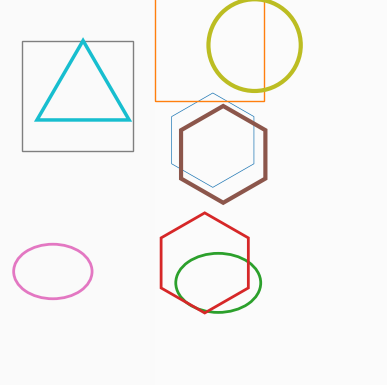[{"shape": "hexagon", "thickness": 0.5, "radius": 0.61, "center": [0.549, 0.636]}, {"shape": "square", "thickness": 1, "radius": 0.7, "center": [0.54, 0.876]}, {"shape": "oval", "thickness": 2, "radius": 0.55, "center": [0.563, 0.265]}, {"shape": "hexagon", "thickness": 2, "radius": 0.65, "center": [0.528, 0.317]}, {"shape": "hexagon", "thickness": 3, "radius": 0.63, "center": [0.576, 0.599]}, {"shape": "oval", "thickness": 2, "radius": 0.51, "center": [0.136, 0.295]}, {"shape": "square", "thickness": 1, "radius": 0.72, "center": [0.2, 0.751]}, {"shape": "circle", "thickness": 3, "radius": 0.6, "center": [0.657, 0.883]}, {"shape": "triangle", "thickness": 2.5, "radius": 0.69, "center": [0.214, 0.757]}]